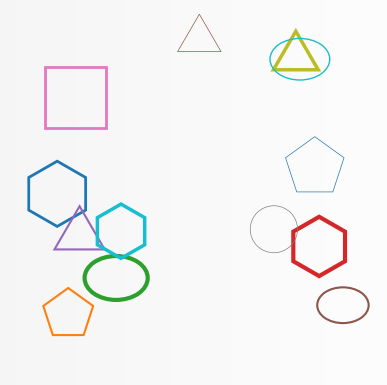[{"shape": "pentagon", "thickness": 0.5, "radius": 0.4, "center": [0.812, 0.566]}, {"shape": "hexagon", "thickness": 2, "radius": 0.42, "center": [0.148, 0.497]}, {"shape": "pentagon", "thickness": 1.5, "radius": 0.34, "center": [0.176, 0.184]}, {"shape": "oval", "thickness": 3, "radius": 0.41, "center": [0.3, 0.278]}, {"shape": "hexagon", "thickness": 3, "radius": 0.38, "center": [0.824, 0.36]}, {"shape": "triangle", "thickness": 1.5, "radius": 0.37, "center": [0.205, 0.39]}, {"shape": "triangle", "thickness": 0.5, "radius": 0.32, "center": [0.514, 0.898]}, {"shape": "oval", "thickness": 1.5, "radius": 0.33, "center": [0.885, 0.207]}, {"shape": "square", "thickness": 2, "radius": 0.4, "center": [0.195, 0.746]}, {"shape": "circle", "thickness": 0.5, "radius": 0.31, "center": [0.707, 0.405]}, {"shape": "triangle", "thickness": 2.5, "radius": 0.33, "center": [0.763, 0.852]}, {"shape": "oval", "thickness": 1, "radius": 0.39, "center": [0.774, 0.846]}, {"shape": "hexagon", "thickness": 2.5, "radius": 0.35, "center": [0.312, 0.399]}]